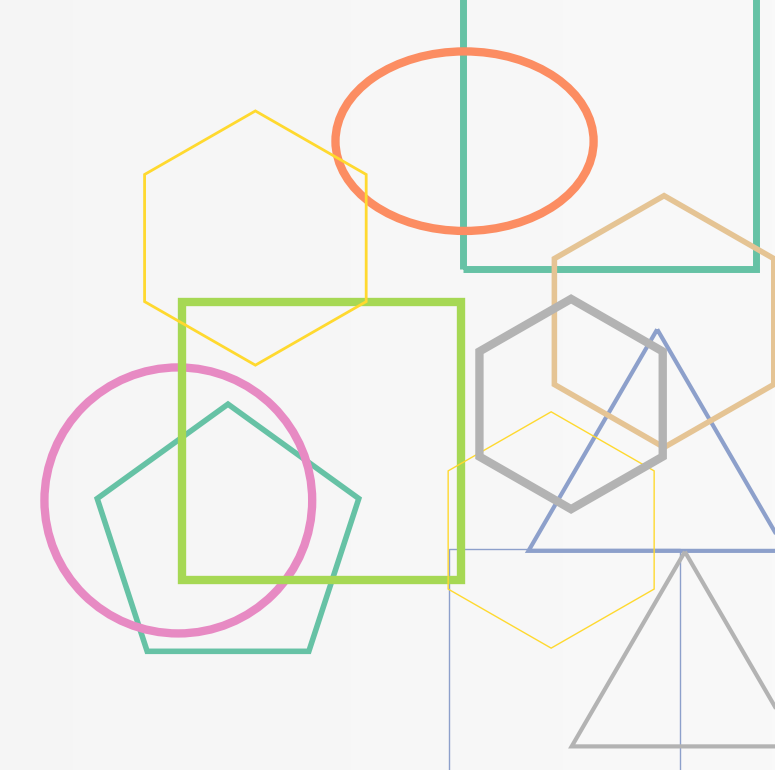[{"shape": "pentagon", "thickness": 2, "radius": 0.89, "center": [0.294, 0.298]}, {"shape": "square", "thickness": 2.5, "radius": 0.94, "center": [0.786, 0.839]}, {"shape": "oval", "thickness": 3, "radius": 0.83, "center": [0.599, 0.817]}, {"shape": "square", "thickness": 0.5, "radius": 0.74, "center": [0.728, 0.138]}, {"shape": "triangle", "thickness": 1.5, "radius": 0.96, "center": [0.848, 0.38]}, {"shape": "circle", "thickness": 3, "radius": 0.86, "center": [0.23, 0.35]}, {"shape": "square", "thickness": 3, "radius": 0.9, "center": [0.415, 0.427]}, {"shape": "hexagon", "thickness": 0.5, "radius": 0.77, "center": [0.711, 0.312]}, {"shape": "hexagon", "thickness": 1, "radius": 0.83, "center": [0.33, 0.691]}, {"shape": "hexagon", "thickness": 2, "radius": 0.82, "center": [0.857, 0.582]}, {"shape": "triangle", "thickness": 1.5, "radius": 0.84, "center": [0.884, 0.115]}, {"shape": "hexagon", "thickness": 3, "radius": 0.68, "center": [0.737, 0.475]}]